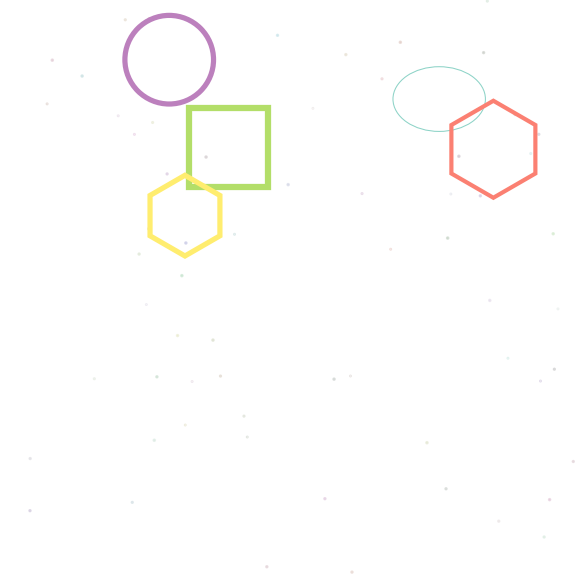[{"shape": "oval", "thickness": 0.5, "radius": 0.4, "center": [0.761, 0.828]}, {"shape": "hexagon", "thickness": 2, "radius": 0.42, "center": [0.854, 0.741]}, {"shape": "square", "thickness": 3, "radius": 0.35, "center": [0.395, 0.744]}, {"shape": "circle", "thickness": 2.5, "radius": 0.38, "center": [0.293, 0.896]}, {"shape": "hexagon", "thickness": 2.5, "radius": 0.35, "center": [0.32, 0.626]}]